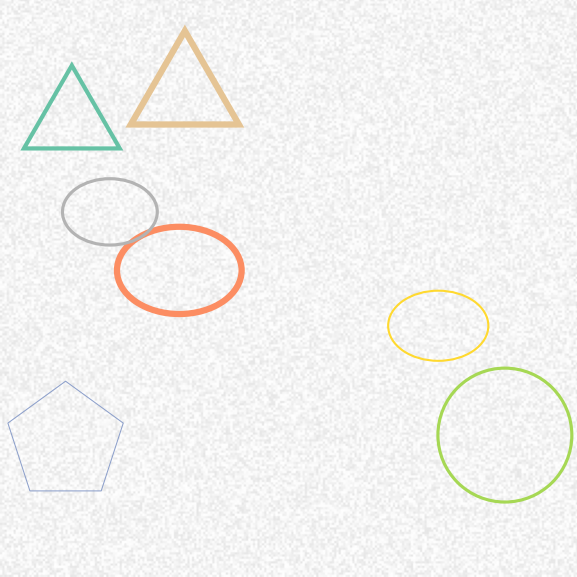[{"shape": "triangle", "thickness": 2, "radius": 0.48, "center": [0.124, 0.79]}, {"shape": "oval", "thickness": 3, "radius": 0.54, "center": [0.31, 0.531]}, {"shape": "pentagon", "thickness": 0.5, "radius": 0.53, "center": [0.114, 0.234]}, {"shape": "circle", "thickness": 1.5, "radius": 0.58, "center": [0.874, 0.246]}, {"shape": "oval", "thickness": 1, "radius": 0.43, "center": [0.759, 0.435]}, {"shape": "triangle", "thickness": 3, "radius": 0.54, "center": [0.32, 0.838]}, {"shape": "oval", "thickness": 1.5, "radius": 0.41, "center": [0.19, 0.632]}]